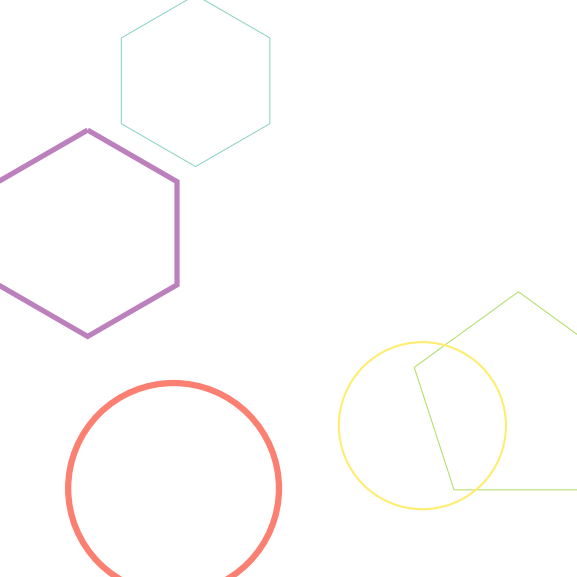[{"shape": "hexagon", "thickness": 0.5, "radius": 0.74, "center": [0.339, 0.859]}, {"shape": "circle", "thickness": 3, "radius": 0.91, "center": [0.301, 0.153]}, {"shape": "pentagon", "thickness": 0.5, "radius": 0.95, "center": [0.898, 0.304]}, {"shape": "hexagon", "thickness": 2.5, "radius": 0.89, "center": [0.152, 0.595]}, {"shape": "circle", "thickness": 1, "radius": 0.72, "center": [0.731, 0.262]}]